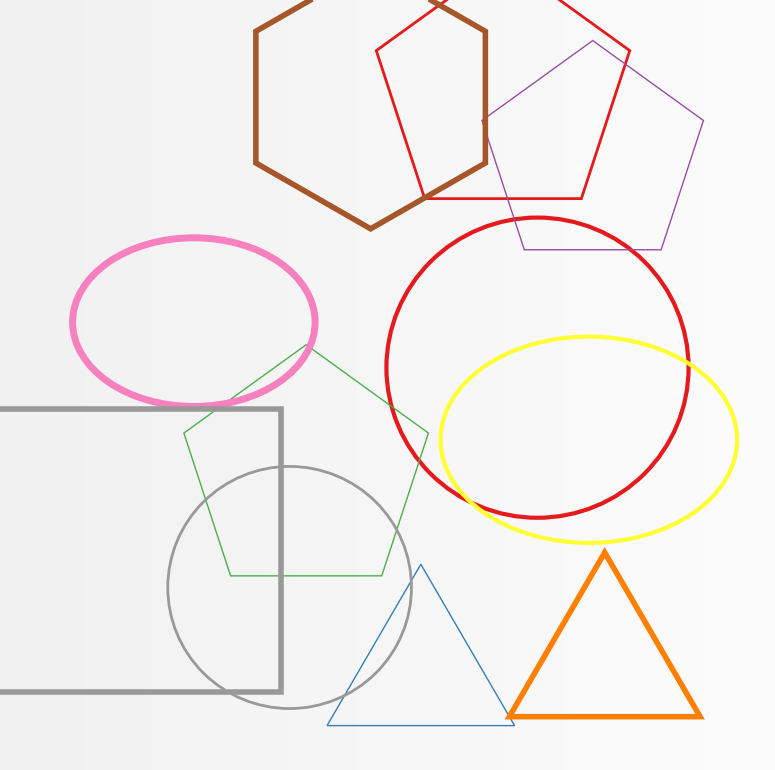[{"shape": "pentagon", "thickness": 1, "radius": 0.86, "center": [0.649, 0.881]}, {"shape": "circle", "thickness": 1.5, "radius": 0.97, "center": [0.694, 0.523]}, {"shape": "triangle", "thickness": 0.5, "radius": 0.7, "center": [0.543, 0.127]}, {"shape": "pentagon", "thickness": 0.5, "radius": 0.83, "center": [0.395, 0.386]}, {"shape": "pentagon", "thickness": 0.5, "radius": 0.75, "center": [0.765, 0.797]}, {"shape": "triangle", "thickness": 2, "radius": 0.71, "center": [0.78, 0.14]}, {"shape": "oval", "thickness": 1.5, "radius": 0.96, "center": [0.76, 0.429]}, {"shape": "hexagon", "thickness": 2, "radius": 0.85, "center": [0.478, 0.874]}, {"shape": "oval", "thickness": 2.5, "radius": 0.78, "center": [0.25, 0.582]}, {"shape": "square", "thickness": 2, "radius": 0.92, "center": [0.179, 0.285]}, {"shape": "circle", "thickness": 1, "radius": 0.79, "center": [0.374, 0.237]}]